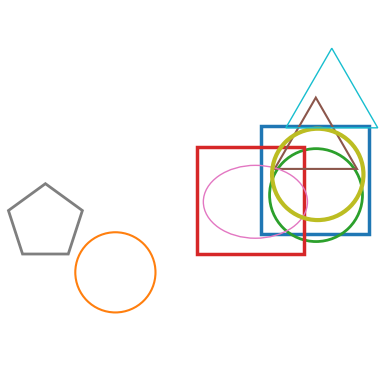[{"shape": "square", "thickness": 2.5, "radius": 0.7, "center": [0.819, 0.533]}, {"shape": "circle", "thickness": 1.5, "radius": 0.52, "center": [0.3, 0.293]}, {"shape": "circle", "thickness": 2, "radius": 0.6, "center": [0.821, 0.493]}, {"shape": "square", "thickness": 2.5, "radius": 0.69, "center": [0.65, 0.479]}, {"shape": "triangle", "thickness": 1.5, "radius": 0.62, "center": [0.82, 0.623]}, {"shape": "oval", "thickness": 1, "radius": 0.68, "center": [0.663, 0.476]}, {"shape": "pentagon", "thickness": 2, "radius": 0.5, "center": [0.118, 0.422]}, {"shape": "circle", "thickness": 3, "radius": 0.59, "center": [0.825, 0.547]}, {"shape": "triangle", "thickness": 1, "radius": 0.69, "center": [0.862, 0.737]}]